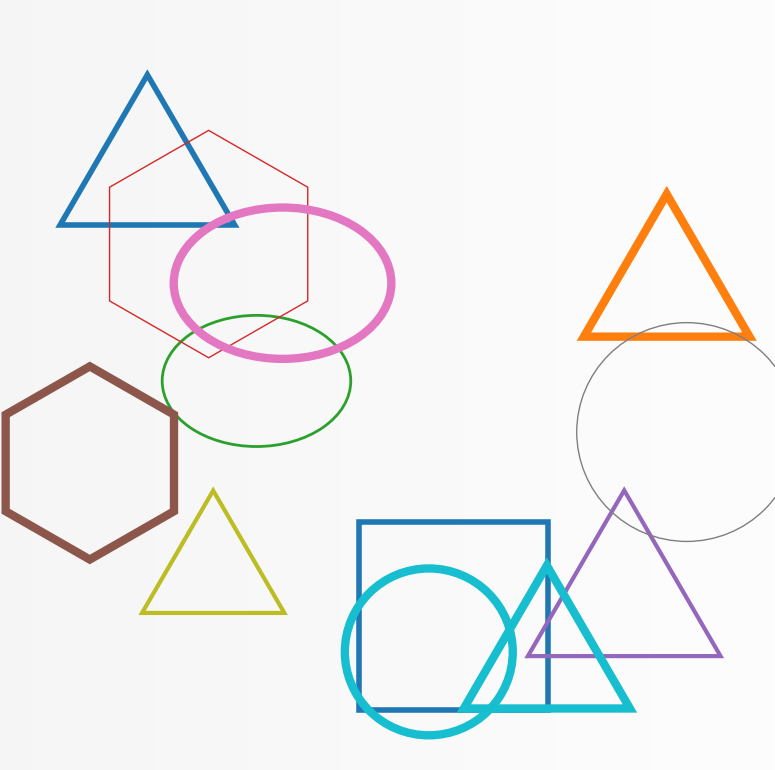[{"shape": "square", "thickness": 2, "radius": 0.61, "center": [0.585, 0.2]}, {"shape": "triangle", "thickness": 2, "radius": 0.65, "center": [0.19, 0.773]}, {"shape": "triangle", "thickness": 3, "radius": 0.62, "center": [0.86, 0.624]}, {"shape": "oval", "thickness": 1, "radius": 0.61, "center": [0.331, 0.505]}, {"shape": "hexagon", "thickness": 0.5, "radius": 0.74, "center": [0.269, 0.683]}, {"shape": "triangle", "thickness": 1.5, "radius": 0.72, "center": [0.805, 0.22]}, {"shape": "hexagon", "thickness": 3, "radius": 0.63, "center": [0.116, 0.399]}, {"shape": "oval", "thickness": 3, "radius": 0.7, "center": [0.365, 0.632]}, {"shape": "circle", "thickness": 0.5, "radius": 0.71, "center": [0.886, 0.439]}, {"shape": "triangle", "thickness": 1.5, "radius": 0.53, "center": [0.275, 0.257]}, {"shape": "circle", "thickness": 3, "radius": 0.54, "center": [0.553, 0.153]}, {"shape": "triangle", "thickness": 3, "radius": 0.62, "center": [0.706, 0.142]}]